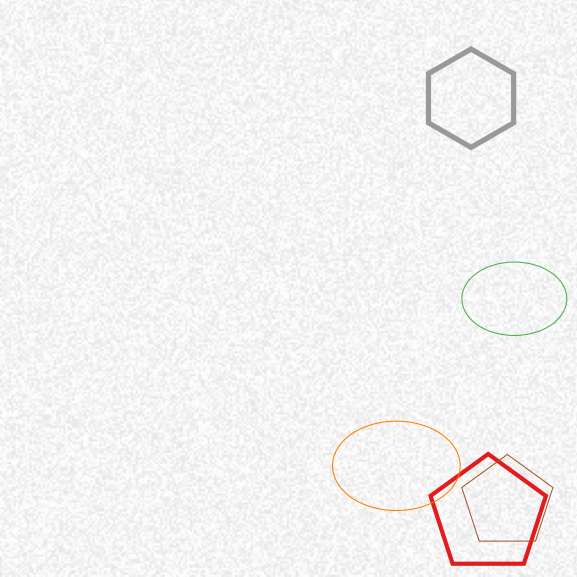[{"shape": "pentagon", "thickness": 2, "radius": 0.53, "center": [0.845, 0.108]}, {"shape": "oval", "thickness": 0.5, "radius": 0.45, "center": [0.891, 0.482]}, {"shape": "oval", "thickness": 0.5, "radius": 0.55, "center": [0.686, 0.192]}, {"shape": "pentagon", "thickness": 0.5, "radius": 0.41, "center": [0.879, 0.129]}, {"shape": "hexagon", "thickness": 2.5, "radius": 0.43, "center": [0.816, 0.829]}]